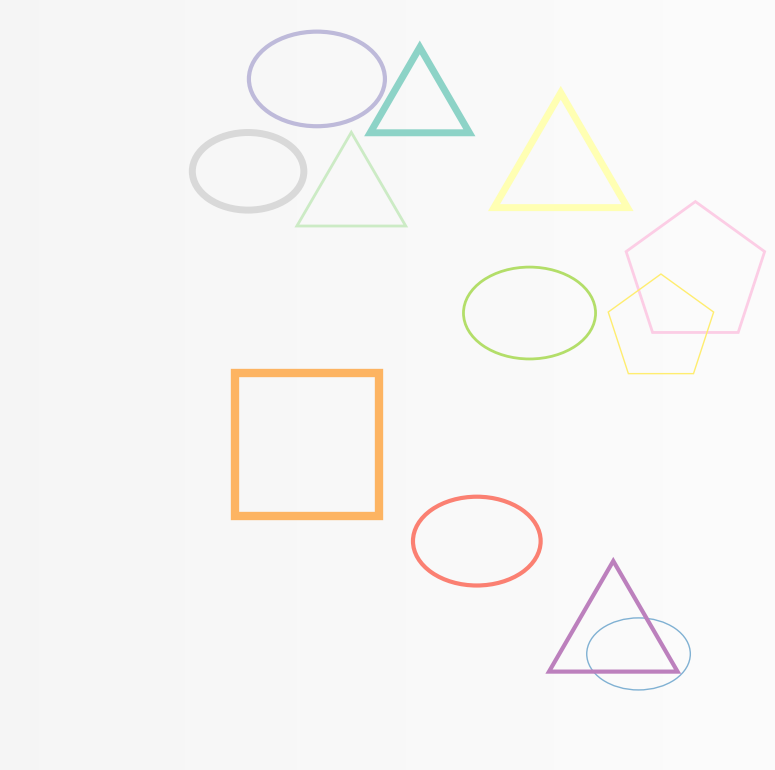[{"shape": "triangle", "thickness": 2.5, "radius": 0.37, "center": [0.542, 0.865]}, {"shape": "triangle", "thickness": 2.5, "radius": 0.5, "center": [0.724, 0.78]}, {"shape": "oval", "thickness": 1.5, "radius": 0.44, "center": [0.409, 0.897]}, {"shape": "oval", "thickness": 1.5, "radius": 0.41, "center": [0.615, 0.297]}, {"shape": "oval", "thickness": 0.5, "radius": 0.33, "center": [0.824, 0.151]}, {"shape": "square", "thickness": 3, "radius": 0.46, "center": [0.396, 0.423]}, {"shape": "oval", "thickness": 1, "radius": 0.43, "center": [0.683, 0.593]}, {"shape": "pentagon", "thickness": 1, "radius": 0.47, "center": [0.897, 0.644]}, {"shape": "oval", "thickness": 2.5, "radius": 0.36, "center": [0.32, 0.778]}, {"shape": "triangle", "thickness": 1.5, "radius": 0.48, "center": [0.791, 0.176]}, {"shape": "triangle", "thickness": 1, "radius": 0.41, "center": [0.453, 0.747]}, {"shape": "pentagon", "thickness": 0.5, "radius": 0.36, "center": [0.853, 0.573]}]